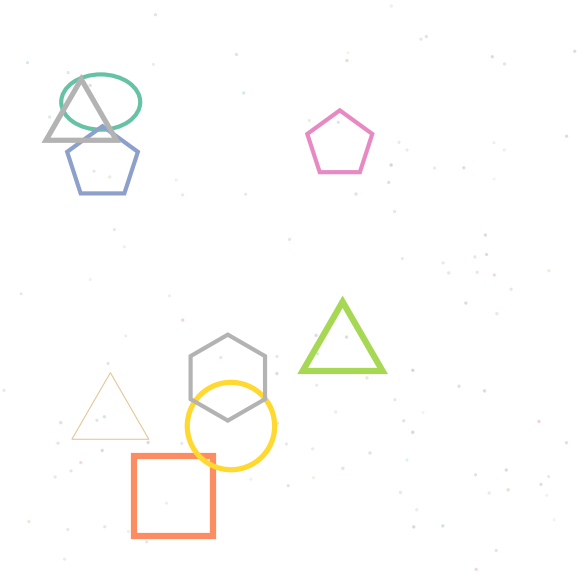[{"shape": "oval", "thickness": 2, "radius": 0.34, "center": [0.174, 0.822]}, {"shape": "square", "thickness": 3, "radius": 0.34, "center": [0.3, 0.14]}, {"shape": "pentagon", "thickness": 2, "radius": 0.32, "center": [0.177, 0.716]}, {"shape": "pentagon", "thickness": 2, "radius": 0.3, "center": [0.588, 0.749]}, {"shape": "triangle", "thickness": 3, "radius": 0.4, "center": [0.593, 0.397]}, {"shape": "circle", "thickness": 2.5, "radius": 0.38, "center": [0.4, 0.261]}, {"shape": "triangle", "thickness": 0.5, "radius": 0.38, "center": [0.191, 0.277]}, {"shape": "hexagon", "thickness": 2, "radius": 0.37, "center": [0.394, 0.345]}, {"shape": "triangle", "thickness": 2.5, "radius": 0.35, "center": [0.141, 0.791]}]